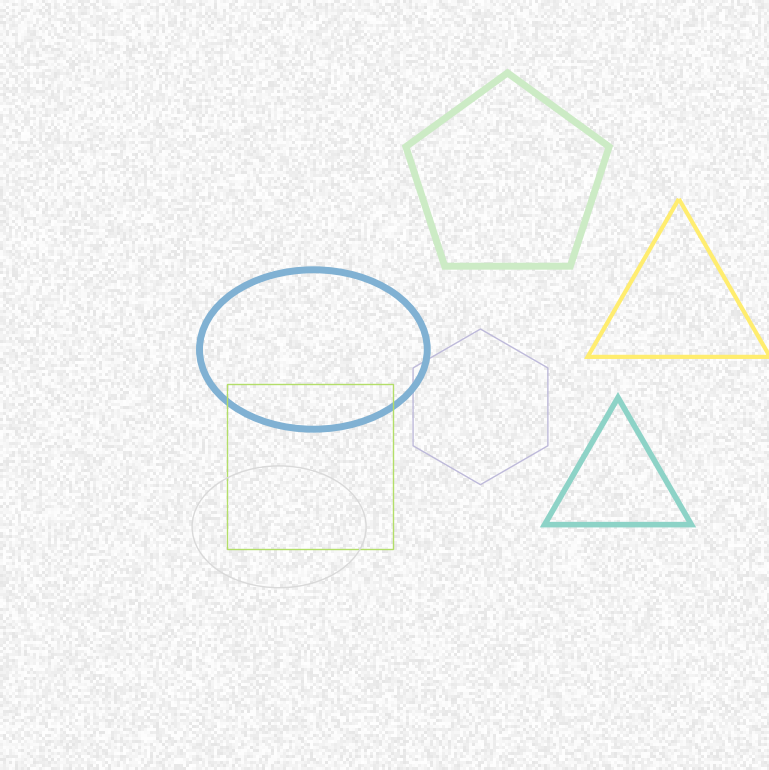[{"shape": "triangle", "thickness": 2, "radius": 0.55, "center": [0.803, 0.374]}, {"shape": "hexagon", "thickness": 0.5, "radius": 0.51, "center": [0.624, 0.472]}, {"shape": "oval", "thickness": 2.5, "radius": 0.74, "center": [0.407, 0.546]}, {"shape": "square", "thickness": 0.5, "radius": 0.54, "center": [0.403, 0.394]}, {"shape": "oval", "thickness": 0.5, "radius": 0.56, "center": [0.362, 0.316]}, {"shape": "pentagon", "thickness": 2.5, "radius": 0.69, "center": [0.659, 0.767]}, {"shape": "triangle", "thickness": 1.5, "radius": 0.68, "center": [0.882, 0.605]}]